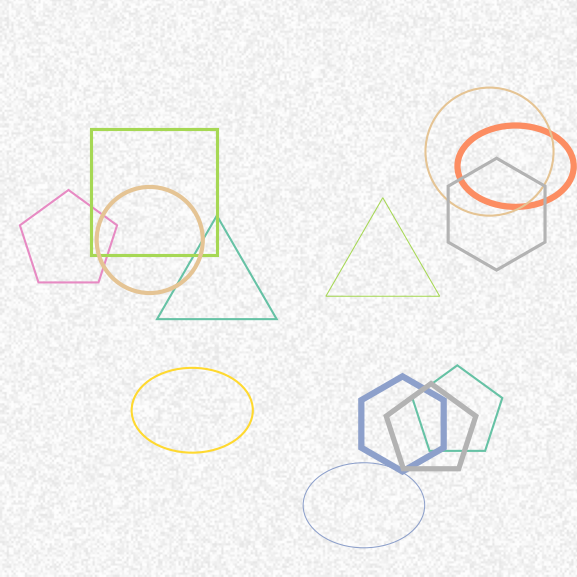[{"shape": "pentagon", "thickness": 1, "radius": 0.41, "center": [0.792, 0.285]}, {"shape": "triangle", "thickness": 1, "radius": 0.6, "center": [0.376, 0.506]}, {"shape": "oval", "thickness": 3, "radius": 0.5, "center": [0.893, 0.711]}, {"shape": "oval", "thickness": 0.5, "radius": 0.53, "center": [0.63, 0.124]}, {"shape": "hexagon", "thickness": 3, "radius": 0.41, "center": [0.697, 0.265]}, {"shape": "pentagon", "thickness": 1, "radius": 0.44, "center": [0.119, 0.582]}, {"shape": "square", "thickness": 1.5, "radius": 0.55, "center": [0.267, 0.667]}, {"shape": "triangle", "thickness": 0.5, "radius": 0.57, "center": [0.663, 0.543]}, {"shape": "oval", "thickness": 1, "radius": 0.52, "center": [0.333, 0.289]}, {"shape": "circle", "thickness": 1, "radius": 0.55, "center": [0.848, 0.737]}, {"shape": "circle", "thickness": 2, "radius": 0.46, "center": [0.259, 0.584]}, {"shape": "pentagon", "thickness": 2.5, "radius": 0.41, "center": [0.746, 0.253]}, {"shape": "hexagon", "thickness": 1.5, "radius": 0.48, "center": [0.86, 0.628]}]